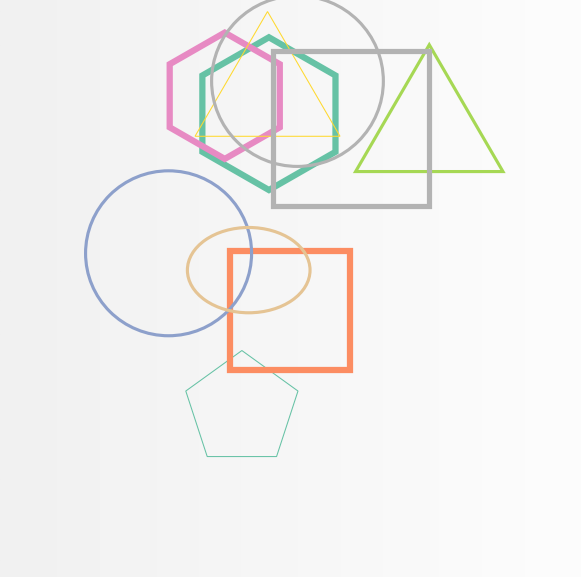[{"shape": "pentagon", "thickness": 0.5, "radius": 0.51, "center": [0.416, 0.291]}, {"shape": "hexagon", "thickness": 3, "radius": 0.66, "center": [0.463, 0.802]}, {"shape": "square", "thickness": 3, "radius": 0.52, "center": [0.499, 0.461]}, {"shape": "circle", "thickness": 1.5, "radius": 0.71, "center": [0.29, 0.561]}, {"shape": "hexagon", "thickness": 3, "radius": 0.55, "center": [0.387, 0.833]}, {"shape": "triangle", "thickness": 1.5, "radius": 0.73, "center": [0.739, 0.775]}, {"shape": "triangle", "thickness": 0.5, "radius": 0.72, "center": [0.46, 0.835]}, {"shape": "oval", "thickness": 1.5, "radius": 0.53, "center": [0.428, 0.531]}, {"shape": "square", "thickness": 2.5, "radius": 0.67, "center": [0.604, 0.776]}, {"shape": "circle", "thickness": 1.5, "radius": 0.74, "center": [0.512, 0.859]}]